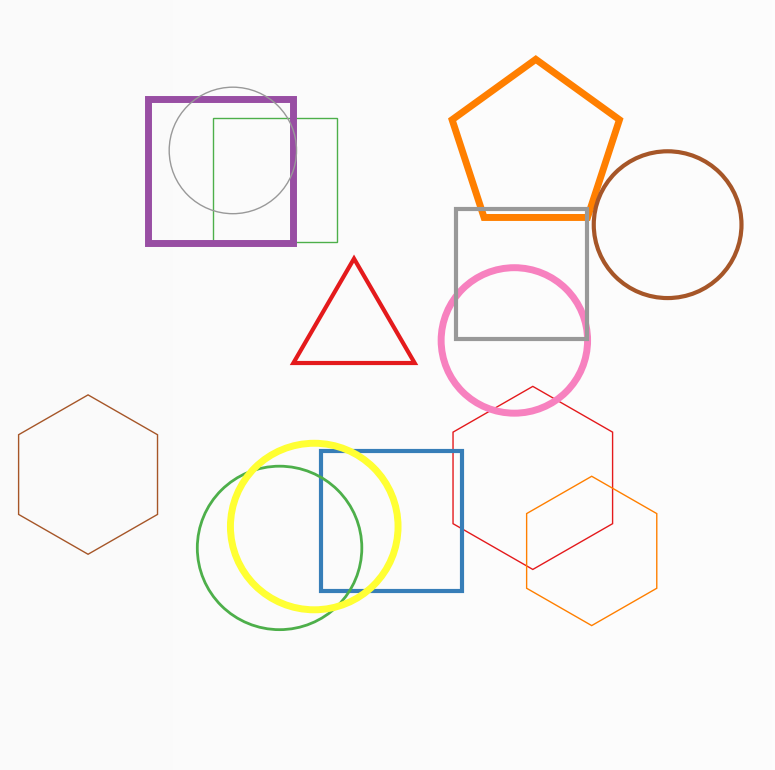[{"shape": "hexagon", "thickness": 0.5, "radius": 0.59, "center": [0.687, 0.379]}, {"shape": "triangle", "thickness": 1.5, "radius": 0.45, "center": [0.457, 0.574]}, {"shape": "square", "thickness": 1.5, "radius": 0.45, "center": [0.505, 0.323]}, {"shape": "square", "thickness": 0.5, "radius": 0.4, "center": [0.355, 0.766]}, {"shape": "circle", "thickness": 1, "radius": 0.53, "center": [0.361, 0.288]}, {"shape": "square", "thickness": 2.5, "radius": 0.47, "center": [0.284, 0.777]}, {"shape": "pentagon", "thickness": 2.5, "radius": 0.57, "center": [0.691, 0.809]}, {"shape": "hexagon", "thickness": 0.5, "radius": 0.48, "center": [0.763, 0.285]}, {"shape": "circle", "thickness": 2.5, "radius": 0.54, "center": [0.405, 0.316]}, {"shape": "circle", "thickness": 1.5, "radius": 0.48, "center": [0.861, 0.708]}, {"shape": "hexagon", "thickness": 0.5, "radius": 0.52, "center": [0.114, 0.384]}, {"shape": "circle", "thickness": 2.5, "radius": 0.47, "center": [0.664, 0.558]}, {"shape": "circle", "thickness": 0.5, "radius": 0.41, "center": [0.3, 0.805]}, {"shape": "square", "thickness": 1.5, "radius": 0.42, "center": [0.672, 0.644]}]